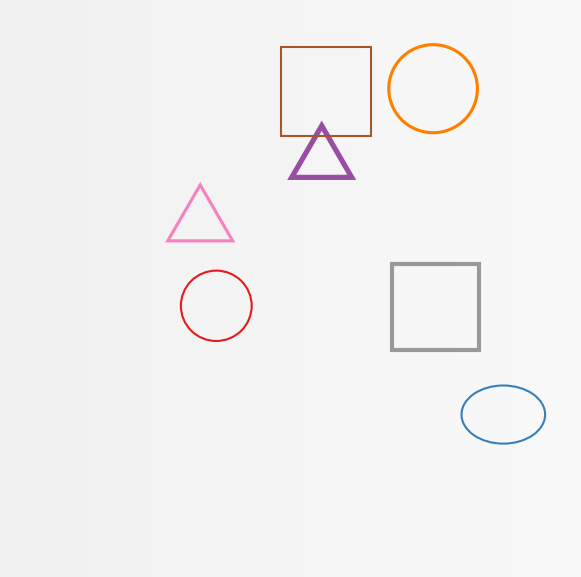[{"shape": "circle", "thickness": 1, "radius": 0.3, "center": [0.372, 0.47]}, {"shape": "oval", "thickness": 1, "radius": 0.36, "center": [0.866, 0.281]}, {"shape": "triangle", "thickness": 2.5, "radius": 0.3, "center": [0.553, 0.722]}, {"shape": "circle", "thickness": 1.5, "radius": 0.38, "center": [0.745, 0.846]}, {"shape": "square", "thickness": 1, "radius": 0.39, "center": [0.561, 0.841]}, {"shape": "triangle", "thickness": 1.5, "radius": 0.32, "center": [0.344, 0.614]}, {"shape": "square", "thickness": 2, "radius": 0.38, "center": [0.75, 0.467]}]